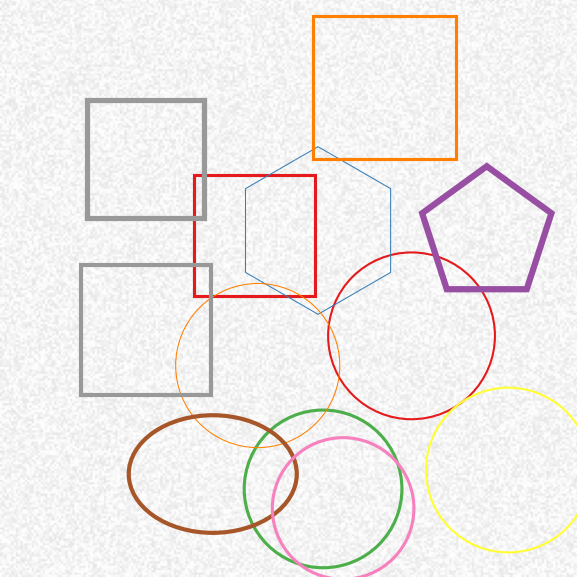[{"shape": "circle", "thickness": 1, "radius": 0.72, "center": [0.713, 0.418]}, {"shape": "square", "thickness": 1.5, "radius": 0.52, "center": [0.441, 0.591]}, {"shape": "hexagon", "thickness": 0.5, "radius": 0.73, "center": [0.551, 0.6]}, {"shape": "circle", "thickness": 1.5, "radius": 0.68, "center": [0.559, 0.153]}, {"shape": "pentagon", "thickness": 3, "radius": 0.59, "center": [0.843, 0.594]}, {"shape": "square", "thickness": 1.5, "radius": 0.62, "center": [0.665, 0.847]}, {"shape": "circle", "thickness": 0.5, "radius": 0.71, "center": [0.446, 0.366]}, {"shape": "circle", "thickness": 1, "radius": 0.71, "center": [0.88, 0.185]}, {"shape": "oval", "thickness": 2, "radius": 0.73, "center": [0.368, 0.178]}, {"shape": "circle", "thickness": 1.5, "radius": 0.61, "center": [0.594, 0.119]}, {"shape": "square", "thickness": 2.5, "radius": 0.51, "center": [0.252, 0.723]}, {"shape": "square", "thickness": 2, "radius": 0.56, "center": [0.253, 0.427]}]